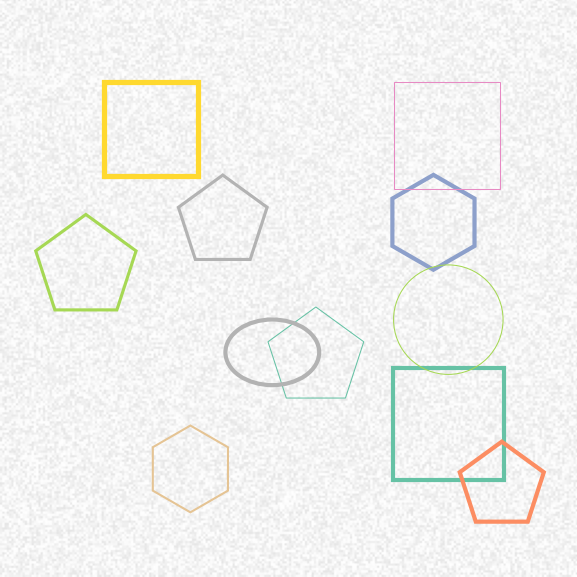[{"shape": "square", "thickness": 2, "radius": 0.48, "center": [0.776, 0.265]}, {"shape": "pentagon", "thickness": 0.5, "radius": 0.44, "center": [0.547, 0.38]}, {"shape": "pentagon", "thickness": 2, "radius": 0.38, "center": [0.869, 0.158]}, {"shape": "hexagon", "thickness": 2, "radius": 0.41, "center": [0.751, 0.614]}, {"shape": "square", "thickness": 0.5, "radius": 0.46, "center": [0.774, 0.764]}, {"shape": "circle", "thickness": 0.5, "radius": 0.47, "center": [0.776, 0.446]}, {"shape": "pentagon", "thickness": 1.5, "radius": 0.46, "center": [0.149, 0.536]}, {"shape": "square", "thickness": 2.5, "radius": 0.41, "center": [0.261, 0.776]}, {"shape": "hexagon", "thickness": 1, "radius": 0.38, "center": [0.33, 0.187]}, {"shape": "oval", "thickness": 2, "radius": 0.41, "center": [0.472, 0.389]}, {"shape": "pentagon", "thickness": 1.5, "radius": 0.4, "center": [0.386, 0.615]}]